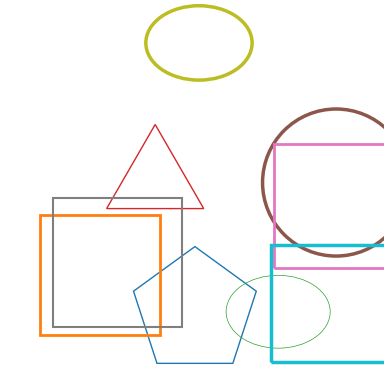[{"shape": "pentagon", "thickness": 1, "radius": 0.84, "center": [0.506, 0.192]}, {"shape": "square", "thickness": 2, "radius": 0.78, "center": [0.259, 0.285]}, {"shape": "oval", "thickness": 0.5, "radius": 0.68, "center": [0.723, 0.19]}, {"shape": "triangle", "thickness": 1, "radius": 0.73, "center": [0.403, 0.531]}, {"shape": "circle", "thickness": 2.5, "radius": 0.95, "center": [0.873, 0.526]}, {"shape": "square", "thickness": 2, "radius": 0.81, "center": [0.872, 0.465]}, {"shape": "square", "thickness": 1.5, "radius": 0.83, "center": [0.305, 0.318]}, {"shape": "oval", "thickness": 2.5, "radius": 0.69, "center": [0.517, 0.889]}, {"shape": "square", "thickness": 2.5, "radius": 0.76, "center": [0.856, 0.212]}]